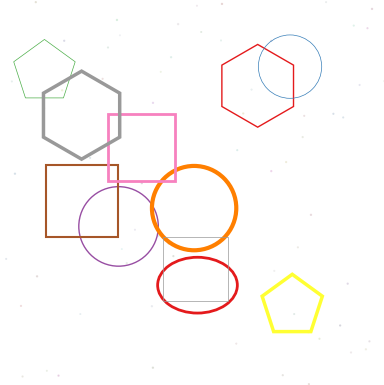[{"shape": "oval", "thickness": 2, "radius": 0.52, "center": [0.513, 0.259]}, {"shape": "hexagon", "thickness": 1, "radius": 0.54, "center": [0.669, 0.777]}, {"shape": "circle", "thickness": 0.5, "radius": 0.41, "center": [0.753, 0.827]}, {"shape": "pentagon", "thickness": 0.5, "radius": 0.42, "center": [0.115, 0.814]}, {"shape": "circle", "thickness": 1, "radius": 0.52, "center": [0.308, 0.412]}, {"shape": "circle", "thickness": 3, "radius": 0.55, "center": [0.504, 0.459]}, {"shape": "pentagon", "thickness": 2.5, "radius": 0.41, "center": [0.759, 0.205]}, {"shape": "square", "thickness": 1.5, "radius": 0.47, "center": [0.213, 0.478]}, {"shape": "square", "thickness": 2, "radius": 0.44, "center": [0.367, 0.616]}, {"shape": "square", "thickness": 0.5, "radius": 0.42, "center": [0.507, 0.301]}, {"shape": "hexagon", "thickness": 2.5, "radius": 0.57, "center": [0.212, 0.701]}]